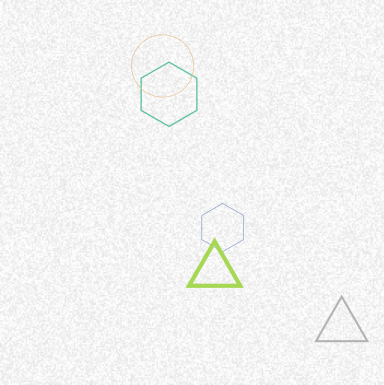[{"shape": "hexagon", "thickness": 1, "radius": 0.42, "center": [0.439, 0.755]}, {"shape": "hexagon", "thickness": 0.5, "radius": 0.31, "center": [0.578, 0.409]}, {"shape": "triangle", "thickness": 3, "radius": 0.38, "center": [0.557, 0.296]}, {"shape": "circle", "thickness": 0.5, "radius": 0.4, "center": [0.422, 0.829]}, {"shape": "triangle", "thickness": 1.5, "radius": 0.39, "center": [0.888, 0.152]}]